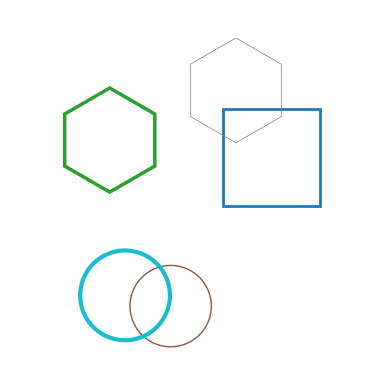[{"shape": "square", "thickness": 2, "radius": 0.63, "center": [0.704, 0.592]}, {"shape": "hexagon", "thickness": 2.5, "radius": 0.68, "center": [0.285, 0.636]}, {"shape": "circle", "thickness": 1, "radius": 0.53, "center": [0.443, 0.205]}, {"shape": "hexagon", "thickness": 0.5, "radius": 0.68, "center": [0.613, 0.765]}, {"shape": "circle", "thickness": 3, "radius": 0.58, "center": [0.325, 0.233]}]